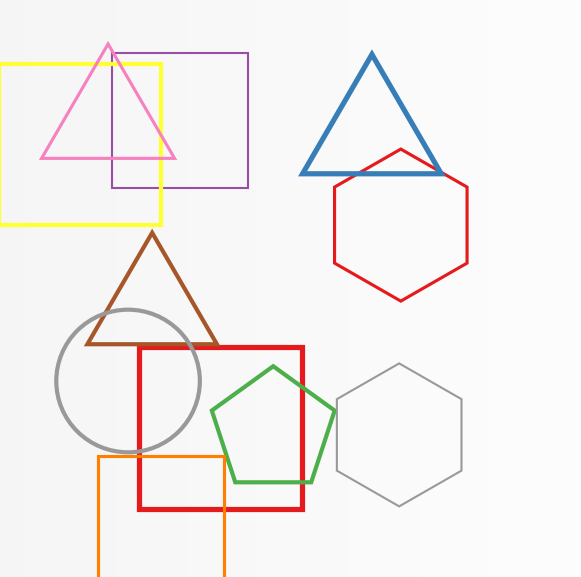[{"shape": "hexagon", "thickness": 1.5, "radius": 0.66, "center": [0.69, 0.609]}, {"shape": "square", "thickness": 2.5, "radius": 0.7, "center": [0.379, 0.258]}, {"shape": "triangle", "thickness": 2.5, "radius": 0.69, "center": [0.64, 0.767]}, {"shape": "pentagon", "thickness": 2, "radius": 0.56, "center": [0.47, 0.254]}, {"shape": "square", "thickness": 1, "radius": 0.59, "center": [0.309, 0.791]}, {"shape": "square", "thickness": 1.5, "radius": 0.55, "center": [0.277, 0.1]}, {"shape": "square", "thickness": 2, "radius": 0.7, "center": [0.138, 0.749]}, {"shape": "triangle", "thickness": 2, "radius": 0.64, "center": [0.262, 0.467]}, {"shape": "triangle", "thickness": 1.5, "radius": 0.66, "center": [0.186, 0.791]}, {"shape": "hexagon", "thickness": 1, "radius": 0.62, "center": [0.687, 0.246]}, {"shape": "circle", "thickness": 2, "radius": 0.62, "center": [0.22, 0.339]}]